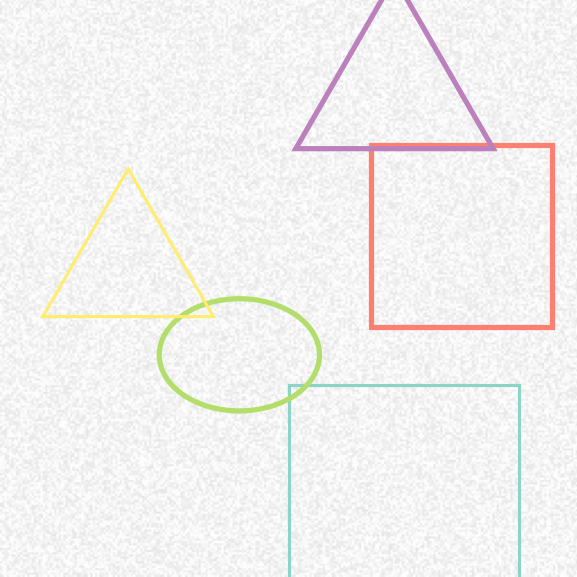[{"shape": "square", "thickness": 1.5, "radius": 0.99, "center": [0.7, 0.133]}, {"shape": "square", "thickness": 2.5, "radius": 0.78, "center": [0.799, 0.59]}, {"shape": "oval", "thickness": 2.5, "radius": 0.69, "center": [0.415, 0.385]}, {"shape": "triangle", "thickness": 2.5, "radius": 0.99, "center": [0.683, 0.84]}, {"shape": "triangle", "thickness": 1.5, "radius": 0.85, "center": [0.222, 0.536]}]